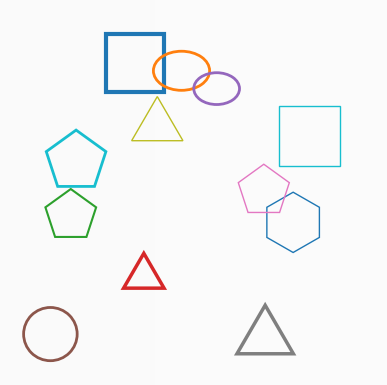[{"shape": "hexagon", "thickness": 1, "radius": 0.39, "center": [0.756, 0.422]}, {"shape": "square", "thickness": 3, "radius": 0.37, "center": [0.349, 0.836]}, {"shape": "oval", "thickness": 2, "radius": 0.36, "center": [0.468, 0.816]}, {"shape": "pentagon", "thickness": 1.5, "radius": 0.34, "center": [0.183, 0.44]}, {"shape": "triangle", "thickness": 2.5, "radius": 0.3, "center": [0.371, 0.282]}, {"shape": "oval", "thickness": 2, "radius": 0.3, "center": [0.559, 0.77]}, {"shape": "circle", "thickness": 2, "radius": 0.35, "center": [0.13, 0.132]}, {"shape": "pentagon", "thickness": 1, "radius": 0.35, "center": [0.681, 0.504]}, {"shape": "triangle", "thickness": 2.5, "radius": 0.42, "center": [0.684, 0.123]}, {"shape": "triangle", "thickness": 1, "radius": 0.38, "center": [0.406, 0.673]}, {"shape": "square", "thickness": 1, "radius": 0.39, "center": [0.799, 0.646]}, {"shape": "pentagon", "thickness": 2, "radius": 0.4, "center": [0.196, 0.581]}]